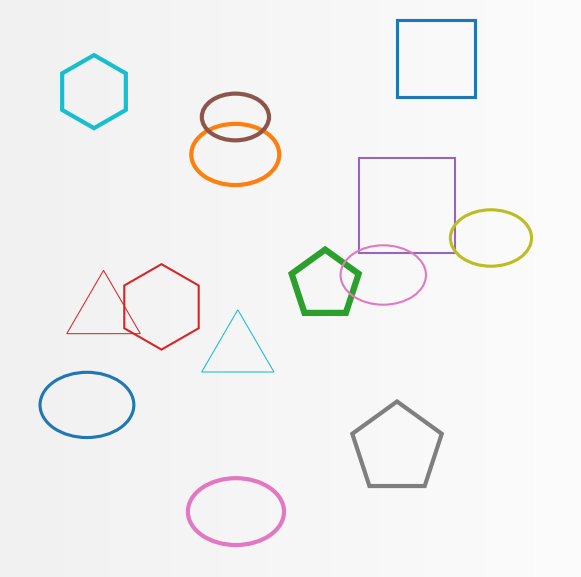[{"shape": "square", "thickness": 1.5, "radius": 0.34, "center": [0.75, 0.898]}, {"shape": "oval", "thickness": 1.5, "radius": 0.4, "center": [0.15, 0.298]}, {"shape": "oval", "thickness": 2, "radius": 0.38, "center": [0.405, 0.732]}, {"shape": "pentagon", "thickness": 3, "radius": 0.3, "center": [0.559, 0.506]}, {"shape": "hexagon", "thickness": 1, "radius": 0.37, "center": [0.278, 0.468]}, {"shape": "triangle", "thickness": 0.5, "radius": 0.37, "center": [0.178, 0.458]}, {"shape": "square", "thickness": 1, "radius": 0.41, "center": [0.7, 0.644]}, {"shape": "oval", "thickness": 2, "radius": 0.29, "center": [0.405, 0.797]}, {"shape": "oval", "thickness": 2, "radius": 0.41, "center": [0.406, 0.113]}, {"shape": "oval", "thickness": 1, "radius": 0.37, "center": [0.659, 0.523]}, {"shape": "pentagon", "thickness": 2, "radius": 0.4, "center": [0.683, 0.223]}, {"shape": "oval", "thickness": 1.5, "radius": 0.35, "center": [0.845, 0.587]}, {"shape": "triangle", "thickness": 0.5, "radius": 0.36, "center": [0.409, 0.391]}, {"shape": "hexagon", "thickness": 2, "radius": 0.32, "center": [0.162, 0.84]}]